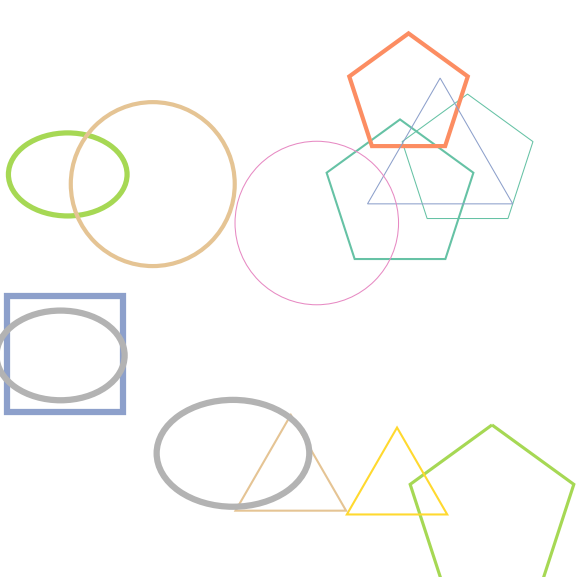[{"shape": "pentagon", "thickness": 0.5, "radius": 0.6, "center": [0.81, 0.717]}, {"shape": "pentagon", "thickness": 1, "radius": 0.67, "center": [0.693, 0.659]}, {"shape": "pentagon", "thickness": 2, "radius": 0.54, "center": [0.707, 0.833]}, {"shape": "square", "thickness": 3, "radius": 0.5, "center": [0.113, 0.386]}, {"shape": "triangle", "thickness": 0.5, "radius": 0.73, "center": [0.762, 0.719]}, {"shape": "circle", "thickness": 0.5, "radius": 0.71, "center": [0.549, 0.613]}, {"shape": "oval", "thickness": 2.5, "radius": 0.51, "center": [0.117, 0.697]}, {"shape": "pentagon", "thickness": 1.5, "radius": 0.74, "center": [0.852, 0.114]}, {"shape": "triangle", "thickness": 1, "radius": 0.5, "center": [0.688, 0.158]}, {"shape": "triangle", "thickness": 1, "radius": 0.55, "center": [0.504, 0.17]}, {"shape": "circle", "thickness": 2, "radius": 0.71, "center": [0.265, 0.68]}, {"shape": "oval", "thickness": 3, "radius": 0.55, "center": [0.105, 0.384]}, {"shape": "oval", "thickness": 3, "radius": 0.66, "center": [0.403, 0.214]}]